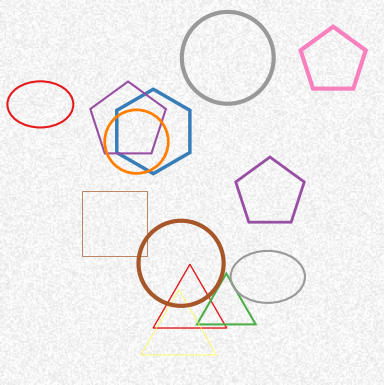[{"shape": "oval", "thickness": 1.5, "radius": 0.43, "center": [0.105, 0.729]}, {"shape": "triangle", "thickness": 1, "radius": 0.55, "center": [0.493, 0.203]}, {"shape": "hexagon", "thickness": 2.5, "radius": 0.55, "center": [0.398, 0.659]}, {"shape": "triangle", "thickness": 1.5, "radius": 0.44, "center": [0.588, 0.201]}, {"shape": "pentagon", "thickness": 2, "radius": 0.47, "center": [0.701, 0.499]}, {"shape": "pentagon", "thickness": 1.5, "radius": 0.52, "center": [0.333, 0.685]}, {"shape": "circle", "thickness": 2, "radius": 0.41, "center": [0.355, 0.632]}, {"shape": "triangle", "thickness": 0.5, "radius": 0.57, "center": [0.464, 0.135]}, {"shape": "square", "thickness": 0.5, "radius": 0.42, "center": [0.298, 0.419]}, {"shape": "circle", "thickness": 3, "radius": 0.55, "center": [0.47, 0.316]}, {"shape": "pentagon", "thickness": 3, "radius": 0.44, "center": [0.865, 0.842]}, {"shape": "oval", "thickness": 1.5, "radius": 0.48, "center": [0.696, 0.281]}, {"shape": "circle", "thickness": 3, "radius": 0.6, "center": [0.592, 0.85]}]